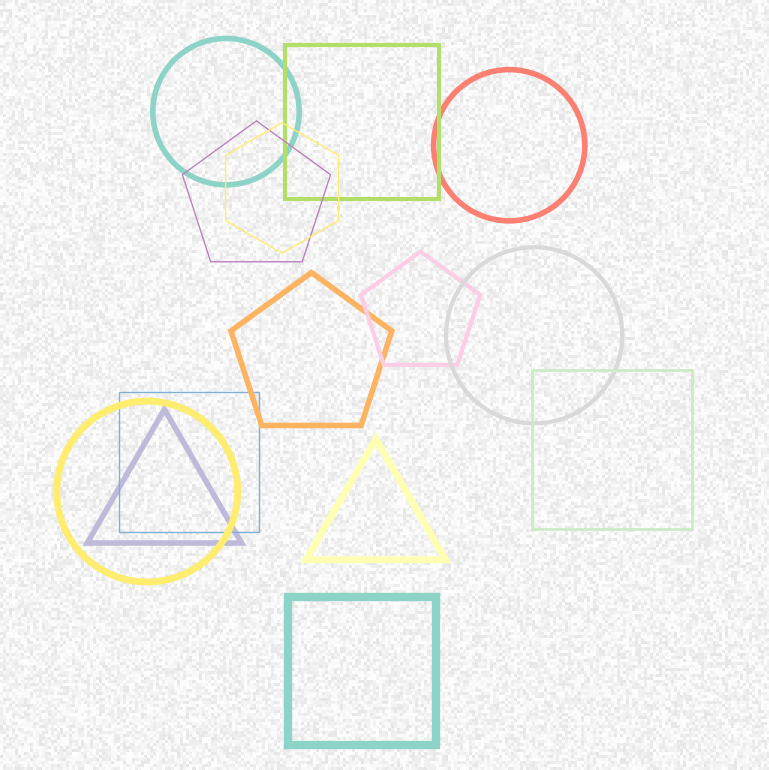[{"shape": "square", "thickness": 3, "radius": 0.48, "center": [0.47, 0.129]}, {"shape": "circle", "thickness": 2, "radius": 0.48, "center": [0.294, 0.855]}, {"shape": "triangle", "thickness": 2.5, "radius": 0.52, "center": [0.488, 0.325]}, {"shape": "triangle", "thickness": 2, "radius": 0.58, "center": [0.214, 0.353]}, {"shape": "circle", "thickness": 2, "radius": 0.49, "center": [0.661, 0.811]}, {"shape": "square", "thickness": 0.5, "radius": 0.45, "center": [0.245, 0.4]}, {"shape": "pentagon", "thickness": 2, "radius": 0.55, "center": [0.404, 0.536]}, {"shape": "square", "thickness": 1.5, "radius": 0.5, "center": [0.47, 0.842]}, {"shape": "pentagon", "thickness": 1.5, "radius": 0.41, "center": [0.546, 0.592]}, {"shape": "circle", "thickness": 1.5, "radius": 0.57, "center": [0.694, 0.565]}, {"shape": "pentagon", "thickness": 0.5, "radius": 0.51, "center": [0.333, 0.742]}, {"shape": "square", "thickness": 1, "radius": 0.52, "center": [0.795, 0.417]}, {"shape": "hexagon", "thickness": 0.5, "radius": 0.42, "center": [0.366, 0.756]}, {"shape": "circle", "thickness": 2.5, "radius": 0.59, "center": [0.191, 0.362]}]